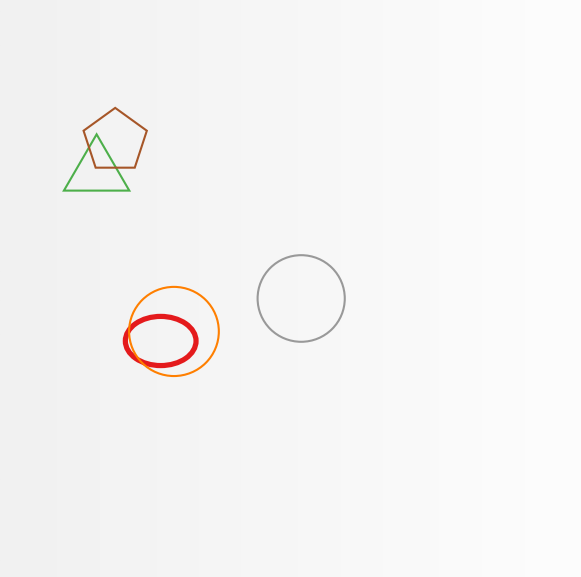[{"shape": "oval", "thickness": 2.5, "radius": 0.3, "center": [0.276, 0.409]}, {"shape": "triangle", "thickness": 1, "radius": 0.32, "center": [0.166, 0.702]}, {"shape": "circle", "thickness": 1, "radius": 0.39, "center": [0.299, 0.425]}, {"shape": "pentagon", "thickness": 1, "radius": 0.29, "center": [0.198, 0.755]}, {"shape": "circle", "thickness": 1, "radius": 0.37, "center": [0.518, 0.482]}]